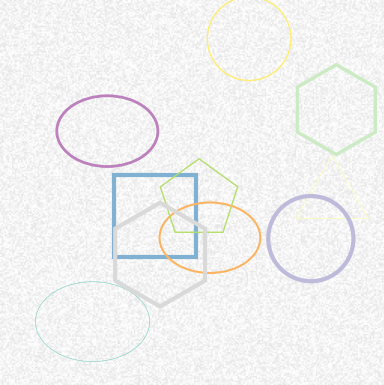[{"shape": "oval", "thickness": 0.5, "radius": 0.74, "center": [0.24, 0.165]}, {"shape": "triangle", "thickness": 0.5, "radius": 0.54, "center": [0.863, 0.487]}, {"shape": "circle", "thickness": 3, "radius": 0.55, "center": [0.807, 0.38]}, {"shape": "square", "thickness": 3, "radius": 0.53, "center": [0.403, 0.439]}, {"shape": "oval", "thickness": 1.5, "radius": 0.65, "center": [0.545, 0.383]}, {"shape": "pentagon", "thickness": 1, "radius": 0.53, "center": [0.517, 0.482]}, {"shape": "hexagon", "thickness": 3, "radius": 0.67, "center": [0.416, 0.339]}, {"shape": "oval", "thickness": 2, "radius": 0.66, "center": [0.279, 0.659]}, {"shape": "hexagon", "thickness": 2.5, "radius": 0.58, "center": [0.874, 0.715]}, {"shape": "circle", "thickness": 1, "radius": 0.54, "center": [0.647, 0.9]}]